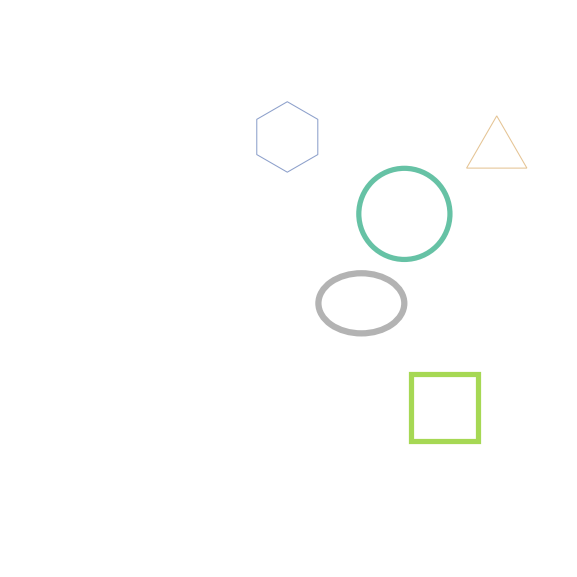[{"shape": "circle", "thickness": 2.5, "radius": 0.39, "center": [0.7, 0.629]}, {"shape": "hexagon", "thickness": 0.5, "radius": 0.31, "center": [0.497, 0.762]}, {"shape": "square", "thickness": 2.5, "radius": 0.29, "center": [0.769, 0.293]}, {"shape": "triangle", "thickness": 0.5, "radius": 0.3, "center": [0.86, 0.738]}, {"shape": "oval", "thickness": 3, "radius": 0.37, "center": [0.626, 0.474]}]